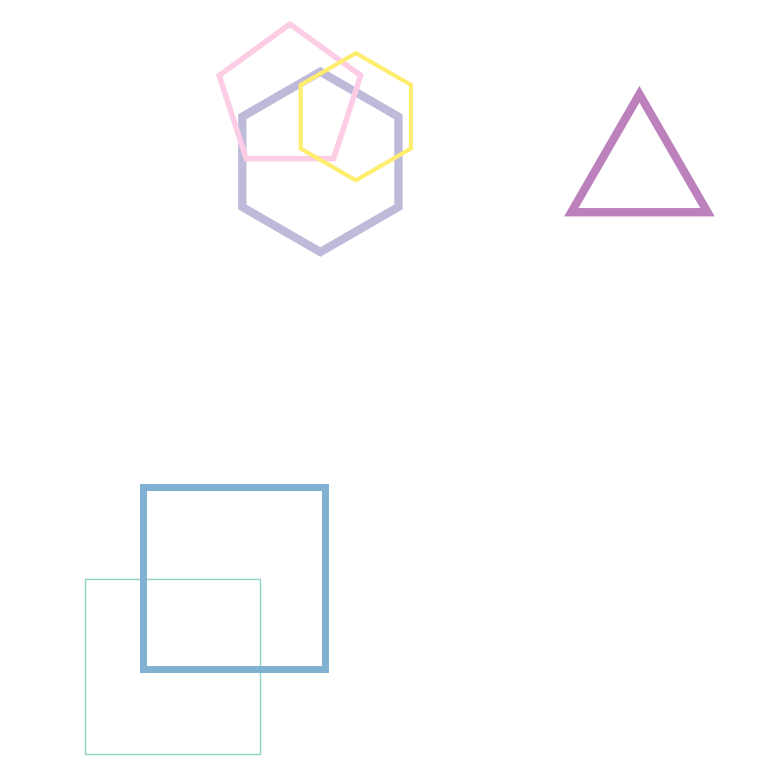[{"shape": "square", "thickness": 0.5, "radius": 0.57, "center": [0.224, 0.134]}, {"shape": "hexagon", "thickness": 3, "radius": 0.59, "center": [0.416, 0.79]}, {"shape": "square", "thickness": 2.5, "radius": 0.59, "center": [0.304, 0.25]}, {"shape": "pentagon", "thickness": 2, "radius": 0.48, "center": [0.377, 0.872]}, {"shape": "triangle", "thickness": 3, "radius": 0.51, "center": [0.83, 0.775]}, {"shape": "hexagon", "thickness": 1.5, "radius": 0.41, "center": [0.462, 0.848]}]